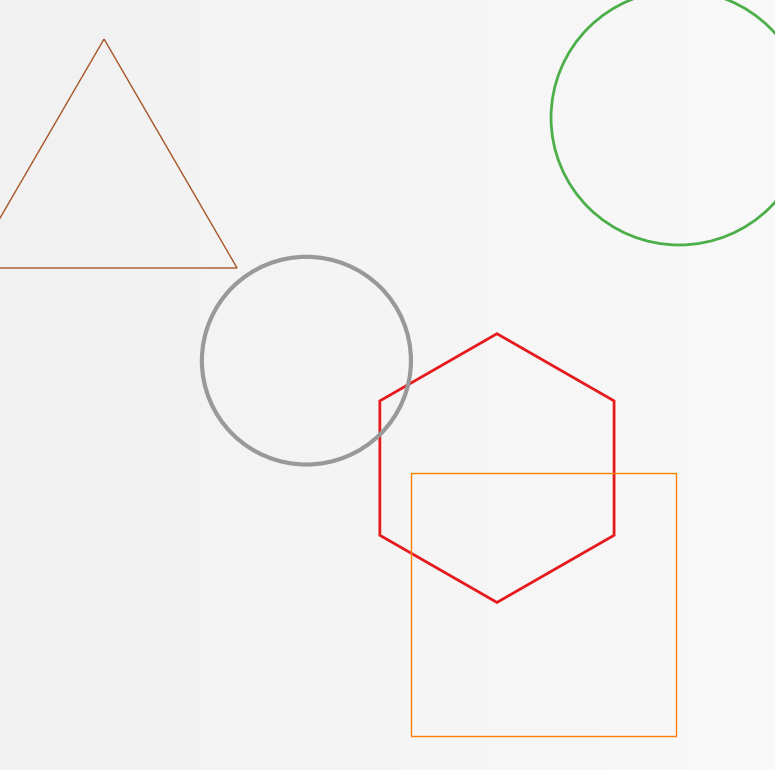[{"shape": "hexagon", "thickness": 1, "radius": 0.87, "center": [0.641, 0.392]}, {"shape": "circle", "thickness": 1, "radius": 0.83, "center": [0.876, 0.847]}, {"shape": "square", "thickness": 0.5, "radius": 0.85, "center": [0.702, 0.215]}, {"shape": "triangle", "thickness": 0.5, "radius": 0.99, "center": [0.134, 0.751]}, {"shape": "circle", "thickness": 1.5, "radius": 0.67, "center": [0.395, 0.532]}]